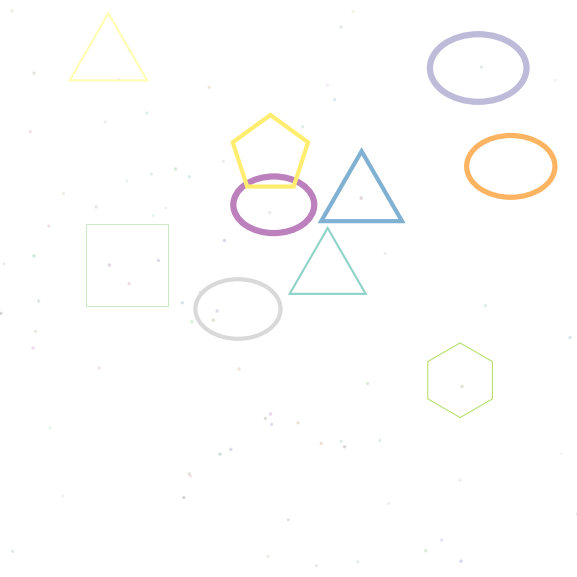[{"shape": "triangle", "thickness": 1, "radius": 0.38, "center": [0.567, 0.528]}, {"shape": "triangle", "thickness": 1, "radius": 0.39, "center": [0.188, 0.899]}, {"shape": "oval", "thickness": 3, "radius": 0.42, "center": [0.828, 0.881]}, {"shape": "triangle", "thickness": 2, "radius": 0.4, "center": [0.626, 0.657]}, {"shape": "oval", "thickness": 2.5, "radius": 0.38, "center": [0.884, 0.711]}, {"shape": "hexagon", "thickness": 0.5, "radius": 0.32, "center": [0.797, 0.341]}, {"shape": "oval", "thickness": 2, "radius": 0.37, "center": [0.412, 0.464]}, {"shape": "oval", "thickness": 3, "radius": 0.35, "center": [0.474, 0.645]}, {"shape": "square", "thickness": 0.5, "radius": 0.36, "center": [0.22, 0.54]}, {"shape": "pentagon", "thickness": 2, "radius": 0.34, "center": [0.468, 0.732]}]